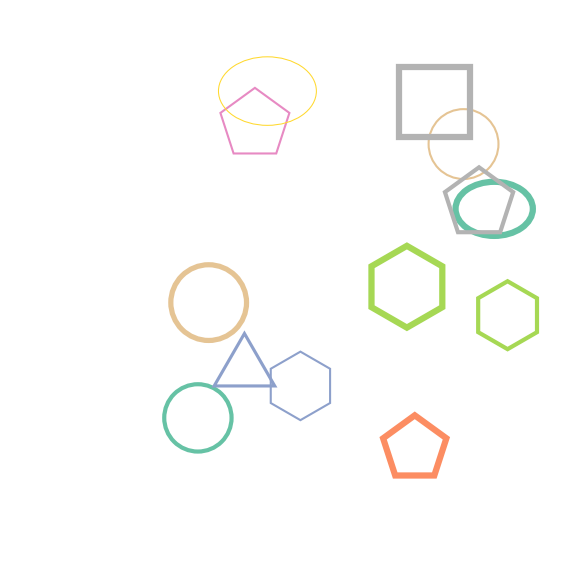[{"shape": "circle", "thickness": 2, "radius": 0.29, "center": [0.343, 0.276]}, {"shape": "oval", "thickness": 3, "radius": 0.33, "center": [0.856, 0.637]}, {"shape": "pentagon", "thickness": 3, "radius": 0.29, "center": [0.718, 0.222]}, {"shape": "hexagon", "thickness": 1, "radius": 0.3, "center": [0.52, 0.331]}, {"shape": "triangle", "thickness": 1.5, "radius": 0.3, "center": [0.423, 0.361]}, {"shape": "pentagon", "thickness": 1, "radius": 0.31, "center": [0.441, 0.784]}, {"shape": "hexagon", "thickness": 3, "radius": 0.35, "center": [0.705, 0.503]}, {"shape": "hexagon", "thickness": 2, "radius": 0.29, "center": [0.879, 0.453]}, {"shape": "oval", "thickness": 0.5, "radius": 0.42, "center": [0.463, 0.841]}, {"shape": "circle", "thickness": 2.5, "radius": 0.33, "center": [0.361, 0.475]}, {"shape": "circle", "thickness": 1, "radius": 0.3, "center": [0.803, 0.75]}, {"shape": "square", "thickness": 3, "radius": 0.31, "center": [0.753, 0.822]}, {"shape": "pentagon", "thickness": 2, "radius": 0.31, "center": [0.83, 0.647]}]